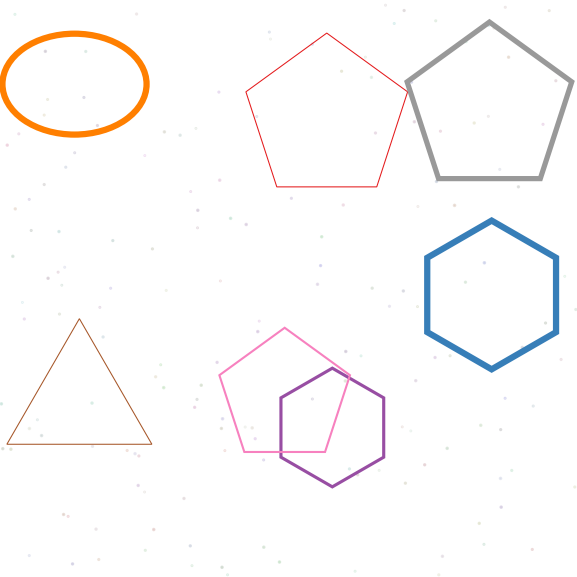[{"shape": "pentagon", "thickness": 0.5, "radius": 0.74, "center": [0.566, 0.795]}, {"shape": "hexagon", "thickness": 3, "radius": 0.64, "center": [0.851, 0.488]}, {"shape": "hexagon", "thickness": 1.5, "radius": 0.51, "center": [0.575, 0.259]}, {"shape": "oval", "thickness": 3, "radius": 0.62, "center": [0.129, 0.853]}, {"shape": "triangle", "thickness": 0.5, "radius": 0.72, "center": [0.137, 0.302]}, {"shape": "pentagon", "thickness": 1, "radius": 0.59, "center": [0.493, 0.313]}, {"shape": "pentagon", "thickness": 2.5, "radius": 0.75, "center": [0.848, 0.811]}]